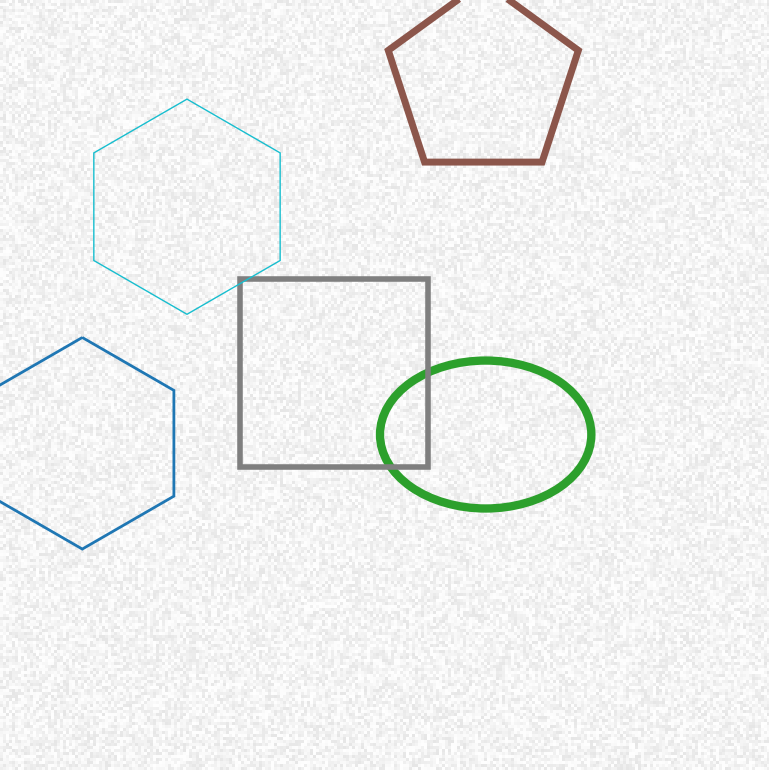[{"shape": "hexagon", "thickness": 1, "radius": 0.69, "center": [0.107, 0.424]}, {"shape": "oval", "thickness": 3, "radius": 0.69, "center": [0.631, 0.436]}, {"shape": "pentagon", "thickness": 2.5, "radius": 0.65, "center": [0.628, 0.894]}, {"shape": "square", "thickness": 2, "radius": 0.61, "center": [0.434, 0.515]}, {"shape": "hexagon", "thickness": 0.5, "radius": 0.7, "center": [0.243, 0.732]}]